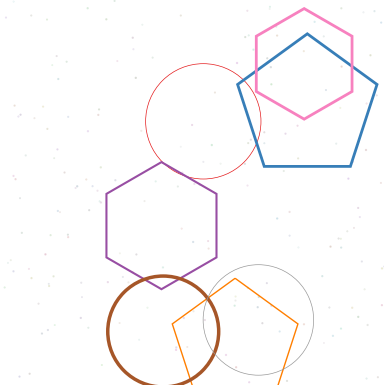[{"shape": "circle", "thickness": 0.5, "radius": 0.75, "center": [0.528, 0.685]}, {"shape": "pentagon", "thickness": 2, "radius": 0.95, "center": [0.798, 0.722]}, {"shape": "hexagon", "thickness": 1.5, "radius": 0.83, "center": [0.419, 0.414]}, {"shape": "pentagon", "thickness": 1, "radius": 0.86, "center": [0.611, 0.106]}, {"shape": "circle", "thickness": 2.5, "radius": 0.72, "center": [0.424, 0.139]}, {"shape": "hexagon", "thickness": 2, "radius": 0.72, "center": [0.79, 0.834]}, {"shape": "circle", "thickness": 0.5, "radius": 0.72, "center": [0.671, 0.169]}]